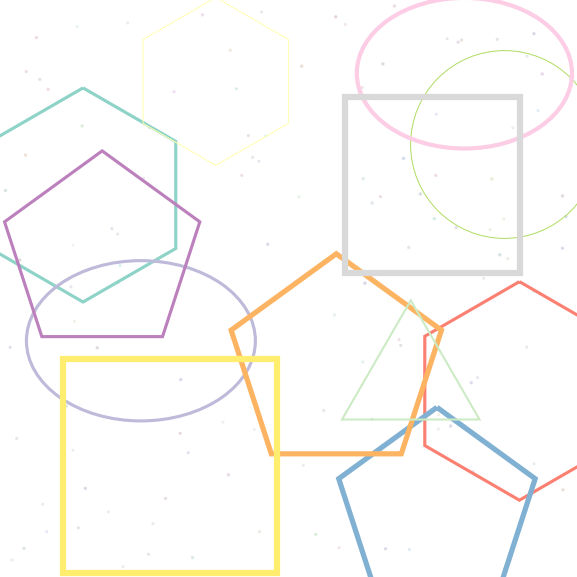[{"shape": "hexagon", "thickness": 1.5, "radius": 0.93, "center": [0.144, 0.662]}, {"shape": "hexagon", "thickness": 0.5, "radius": 0.73, "center": [0.374, 0.858]}, {"shape": "oval", "thickness": 1.5, "radius": 0.99, "center": [0.244, 0.409]}, {"shape": "hexagon", "thickness": 1.5, "radius": 0.95, "center": [0.899, 0.322]}, {"shape": "pentagon", "thickness": 2.5, "radius": 0.89, "center": [0.757, 0.115]}, {"shape": "pentagon", "thickness": 2.5, "radius": 0.96, "center": [0.582, 0.368]}, {"shape": "circle", "thickness": 0.5, "radius": 0.81, "center": [0.874, 0.749]}, {"shape": "oval", "thickness": 2, "radius": 0.93, "center": [0.804, 0.872]}, {"shape": "square", "thickness": 3, "radius": 0.76, "center": [0.749, 0.678]}, {"shape": "pentagon", "thickness": 1.5, "radius": 0.89, "center": [0.177, 0.56]}, {"shape": "triangle", "thickness": 1, "radius": 0.69, "center": [0.711, 0.341]}, {"shape": "square", "thickness": 3, "radius": 0.93, "center": [0.294, 0.192]}]